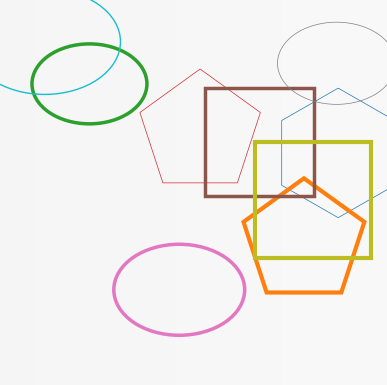[{"shape": "hexagon", "thickness": 0.5, "radius": 0.84, "center": [0.873, 0.603]}, {"shape": "pentagon", "thickness": 3, "radius": 0.82, "center": [0.784, 0.373]}, {"shape": "oval", "thickness": 2.5, "radius": 0.74, "center": [0.231, 0.782]}, {"shape": "pentagon", "thickness": 0.5, "radius": 0.82, "center": [0.516, 0.657]}, {"shape": "square", "thickness": 2.5, "radius": 0.7, "center": [0.671, 0.632]}, {"shape": "oval", "thickness": 2.5, "radius": 0.84, "center": [0.463, 0.247]}, {"shape": "oval", "thickness": 0.5, "radius": 0.76, "center": [0.869, 0.836]}, {"shape": "square", "thickness": 3, "radius": 0.75, "center": [0.808, 0.48]}, {"shape": "oval", "thickness": 1, "radius": 0.98, "center": [0.115, 0.892]}]